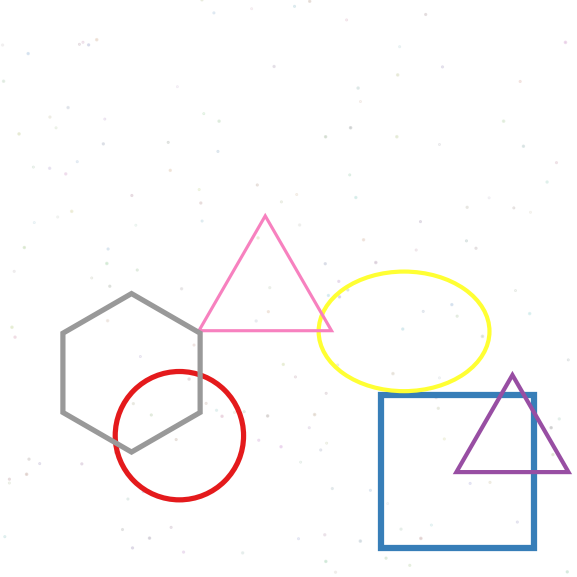[{"shape": "circle", "thickness": 2.5, "radius": 0.56, "center": [0.311, 0.245]}, {"shape": "square", "thickness": 3, "radius": 0.67, "center": [0.792, 0.183]}, {"shape": "triangle", "thickness": 2, "radius": 0.56, "center": [0.887, 0.238]}, {"shape": "oval", "thickness": 2, "radius": 0.74, "center": [0.7, 0.425]}, {"shape": "triangle", "thickness": 1.5, "radius": 0.66, "center": [0.459, 0.493]}, {"shape": "hexagon", "thickness": 2.5, "radius": 0.69, "center": [0.228, 0.354]}]